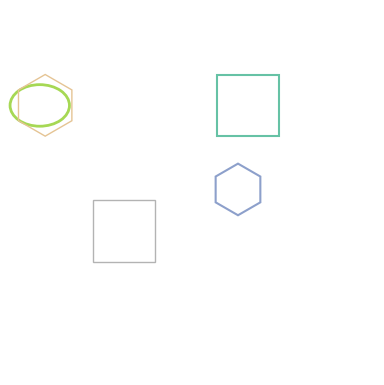[{"shape": "square", "thickness": 1.5, "radius": 0.4, "center": [0.645, 0.726]}, {"shape": "hexagon", "thickness": 1.5, "radius": 0.34, "center": [0.618, 0.508]}, {"shape": "oval", "thickness": 2, "radius": 0.39, "center": [0.103, 0.726]}, {"shape": "hexagon", "thickness": 1, "radius": 0.4, "center": [0.117, 0.726]}, {"shape": "square", "thickness": 1, "radius": 0.4, "center": [0.322, 0.4]}]